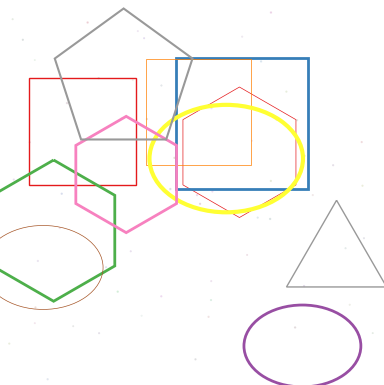[{"shape": "hexagon", "thickness": 0.5, "radius": 0.85, "center": [0.622, 0.604]}, {"shape": "square", "thickness": 1, "radius": 0.69, "center": [0.214, 0.657]}, {"shape": "square", "thickness": 2, "radius": 0.85, "center": [0.628, 0.679]}, {"shape": "hexagon", "thickness": 2, "radius": 0.92, "center": [0.139, 0.401]}, {"shape": "oval", "thickness": 2, "radius": 0.76, "center": [0.785, 0.101]}, {"shape": "square", "thickness": 0.5, "radius": 0.68, "center": [0.516, 0.709]}, {"shape": "oval", "thickness": 3, "radius": 1.0, "center": [0.588, 0.588]}, {"shape": "oval", "thickness": 0.5, "radius": 0.78, "center": [0.112, 0.305]}, {"shape": "hexagon", "thickness": 2, "radius": 0.76, "center": [0.328, 0.547]}, {"shape": "triangle", "thickness": 1, "radius": 0.75, "center": [0.874, 0.33]}, {"shape": "pentagon", "thickness": 1.5, "radius": 0.94, "center": [0.321, 0.79]}]